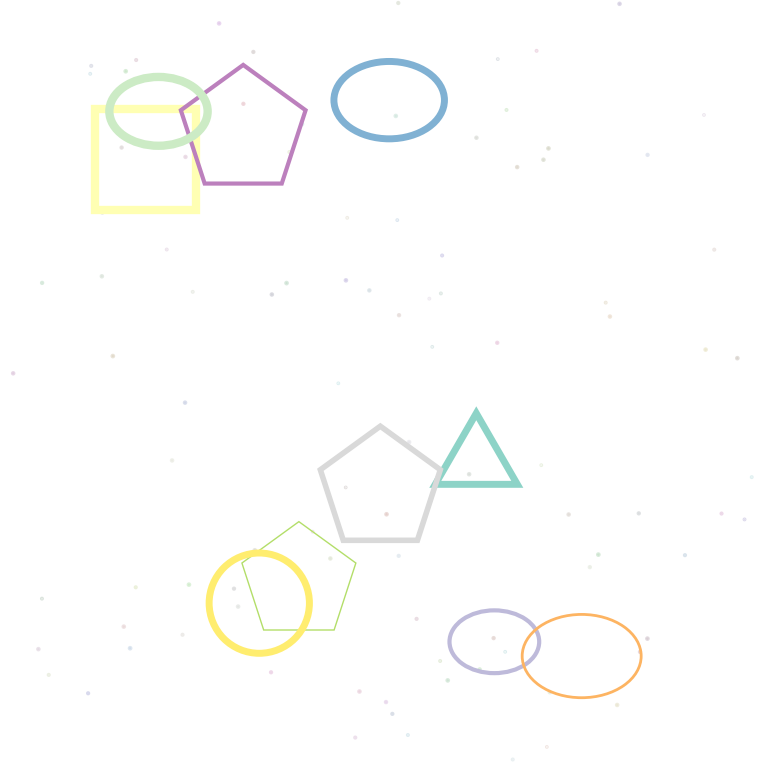[{"shape": "triangle", "thickness": 2.5, "radius": 0.31, "center": [0.619, 0.402]}, {"shape": "square", "thickness": 3, "radius": 0.33, "center": [0.189, 0.792]}, {"shape": "oval", "thickness": 1.5, "radius": 0.29, "center": [0.642, 0.167]}, {"shape": "oval", "thickness": 2.5, "radius": 0.36, "center": [0.505, 0.87]}, {"shape": "oval", "thickness": 1, "radius": 0.39, "center": [0.755, 0.148]}, {"shape": "pentagon", "thickness": 0.5, "radius": 0.39, "center": [0.388, 0.245]}, {"shape": "pentagon", "thickness": 2, "radius": 0.41, "center": [0.494, 0.365]}, {"shape": "pentagon", "thickness": 1.5, "radius": 0.43, "center": [0.316, 0.831]}, {"shape": "oval", "thickness": 3, "radius": 0.32, "center": [0.206, 0.855]}, {"shape": "circle", "thickness": 2.5, "radius": 0.33, "center": [0.337, 0.217]}]